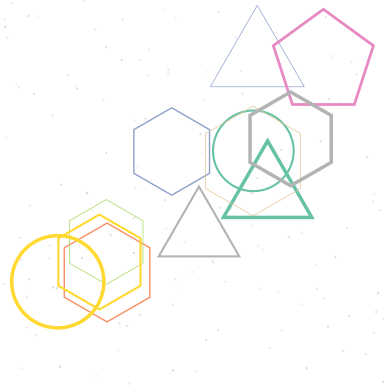[{"shape": "triangle", "thickness": 2.5, "radius": 0.66, "center": [0.695, 0.502]}, {"shape": "circle", "thickness": 1.5, "radius": 0.52, "center": [0.658, 0.608]}, {"shape": "hexagon", "thickness": 1, "radius": 0.64, "center": [0.278, 0.292]}, {"shape": "hexagon", "thickness": 1, "radius": 0.57, "center": [0.446, 0.607]}, {"shape": "triangle", "thickness": 0.5, "radius": 0.7, "center": [0.668, 0.845]}, {"shape": "pentagon", "thickness": 2, "radius": 0.68, "center": [0.84, 0.839]}, {"shape": "hexagon", "thickness": 0.5, "radius": 0.55, "center": [0.276, 0.372]}, {"shape": "hexagon", "thickness": 1.5, "radius": 0.62, "center": [0.258, 0.319]}, {"shape": "circle", "thickness": 2.5, "radius": 0.6, "center": [0.15, 0.268]}, {"shape": "hexagon", "thickness": 0.5, "radius": 0.71, "center": [0.657, 0.582]}, {"shape": "triangle", "thickness": 1.5, "radius": 0.6, "center": [0.517, 0.394]}, {"shape": "hexagon", "thickness": 2.5, "radius": 0.61, "center": [0.755, 0.639]}]